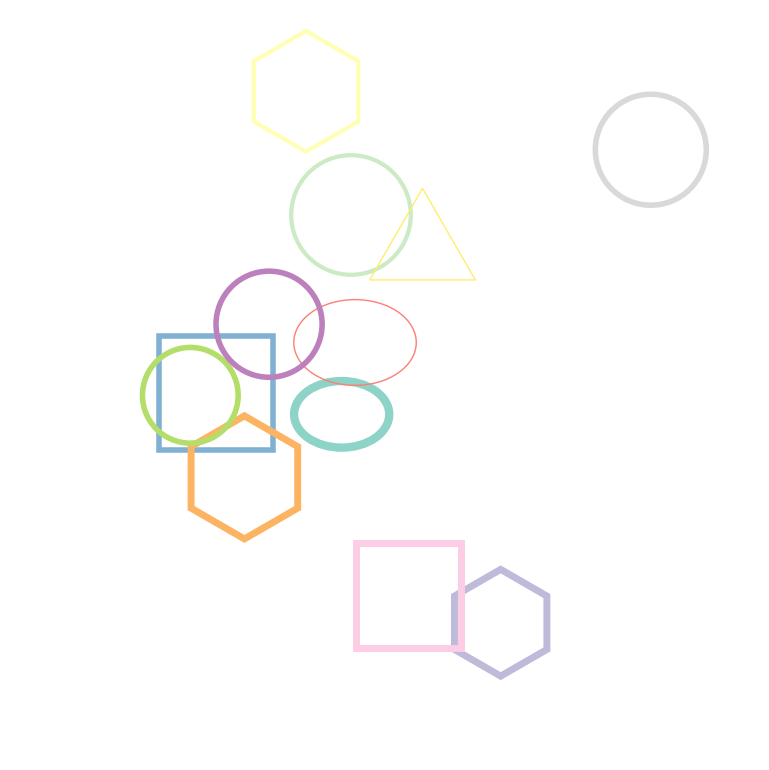[{"shape": "oval", "thickness": 3, "radius": 0.31, "center": [0.444, 0.462]}, {"shape": "hexagon", "thickness": 1.5, "radius": 0.39, "center": [0.397, 0.881]}, {"shape": "hexagon", "thickness": 2.5, "radius": 0.35, "center": [0.65, 0.191]}, {"shape": "oval", "thickness": 0.5, "radius": 0.4, "center": [0.461, 0.555]}, {"shape": "square", "thickness": 2, "radius": 0.37, "center": [0.281, 0.49]}, {"shape": "hexagon", "thickness": 2.5, "radius": 0.4, "center": [0.317, 0.38]}, {"shape": "circle", "thickness": 2, "radius": 0.31, "center": [0.247, 0.487]}, {"shape": "square", "thickness": 2.5, "radius": 0.34, "center": [0.53, 0.227]}, {"shape": "circle", "thickness": 2, "radius": 0.36, "center": [0.845, 0.806]}, {"shape": "circle", "thickness": 2, "radius": 0.34, "center": [0.349, 0.579]}, {"shape": "circle", "thickness": 1.5, "radius": 0.39, "center": [0.456, 0.721]}, {"shape": "triangle", "thickness": 0.5, "radius": 0.4, "center": [0.549, 0.676]}]